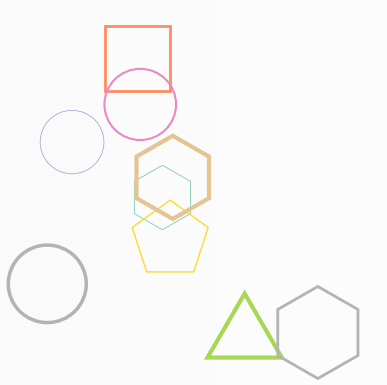[{"shape": "hexagon", "thickness": 0.5, "radius": 0.42, "center": [0.419, 0.487]}, {"shape": "square", "thickness": 2, "radius": 0.42, "center": [0.355, 0.848]}, {"shape": "circle", "thickness": 0.5, "radius": 0.41, "center": [0.186, 0.631]}, {"shape": "circle", "thickness": 1.5, "radius": 0.46, "center": [0.362, 0.729]}, {"shape": "triangle", "thickness": 3, "radius": 0.55, "center": [0.631, 0.127]}, {"shape": "pentagon", "thickness": 1, "radius": 0.52, "center": [0.439, 0.377]}, {"shape": "hexagon", "thickness": 3, "radius": 0.54, "center": [0.446, 0.539]}, {"shape": "hexagon", "thickness": 2, "radius": 0.6, "center": [0.82, 0.136]}, {"shape": "circle", "thickness": 2.5, "radius": 0.5, "center": [0.122, 0.263]}]